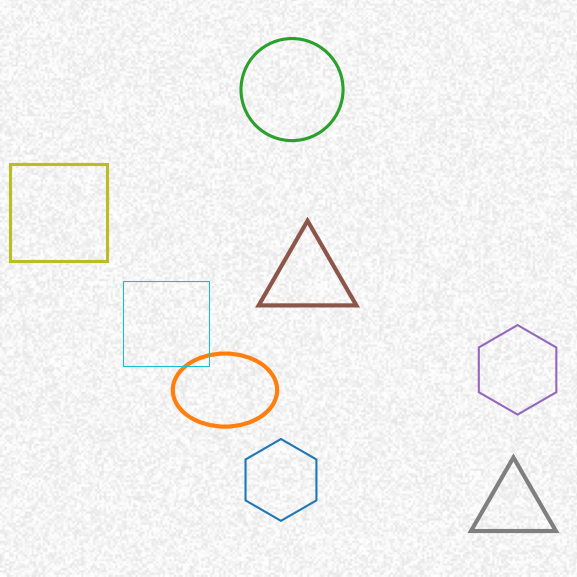[{"shape": "hexagon", "thickness": 1, "radius": 0.35, "center": [0.487, 0.168]}, {"shape": "oval", "thickness": 2, "radius": 0.45, "center": [0.39, 0.324]}, {"shape": "circle", "thickness": 1.5, "radius": 0.44, "center": [0.506, 0.844]}, {"shape": "hexagon", "thickness": 1, "radius": 0.39, "center": [0.896, 0.359]}, {"shape": "triangle", "thickness": 2, "radius": 0.49, "center": [0.533, 0.519]}, {"shape": "triangle", "thickness": 2, "radius": 0.42, "center": [0.889, 0.122]}, {"shape": "square", "thickness": 1.5, "radius": 0.42, "center": [0.101, 0.631]}, {"shape": "square", "thickness": 0.5, "radius": 0.37, "center": [0.287, 0.439]}]